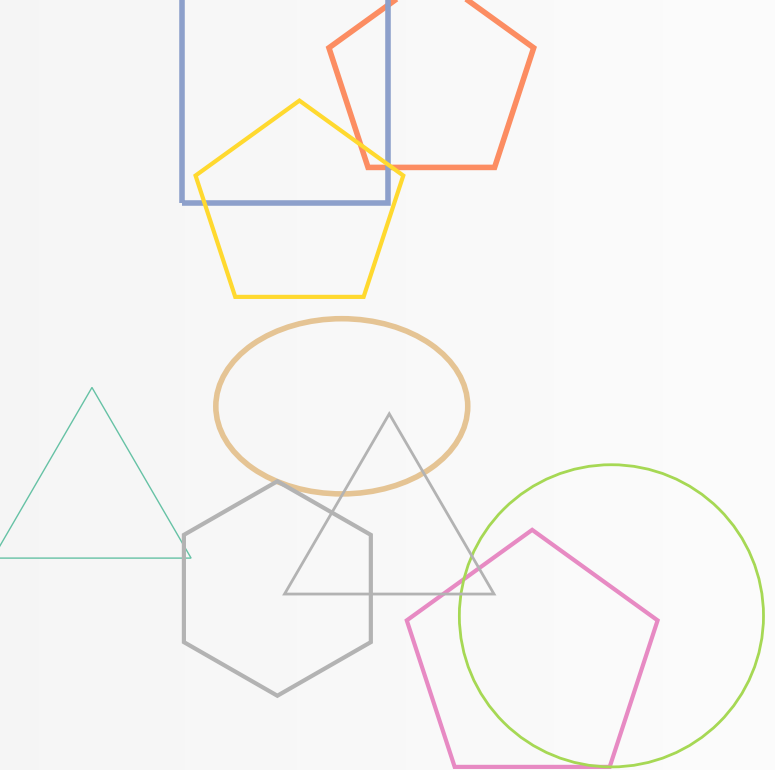[{"shape": "triangle", "thickness": 0.5, "radius": 0.74, "center": [0.119, 0.349]}, {"shape": "pentagon", "thickness": 2, "radius": 0.69, "center": [0.557, 0.895]}, {"shape": "square", "thickness": 2, "radius": 0.67, "center": [0.368, 0.87]}, {"shape": "pentagon", "thickness": 1.5, "radius": 0.85, "center": [0.687, 0.142]}, {"shape": "circle", "thickness": 1, "radius": 0.98, "center": [0.789, 0.2]}, {"shape": "pentagon", "thickness": 1.5, "radius": 0.7, "center": [0.386, 0.728]}, {"shape": "oval", "thickness": 2, "radius": 0.81, "center": [0.441, 0.472]}, {"shape": "hexagon", "thickness": 1.5, "radius": 0.7, "center": [0.358, 0.236]}, {"shape": "triangle", "thickness": 1, "radius": 0.78, "center": [0.502, 0.307]}]